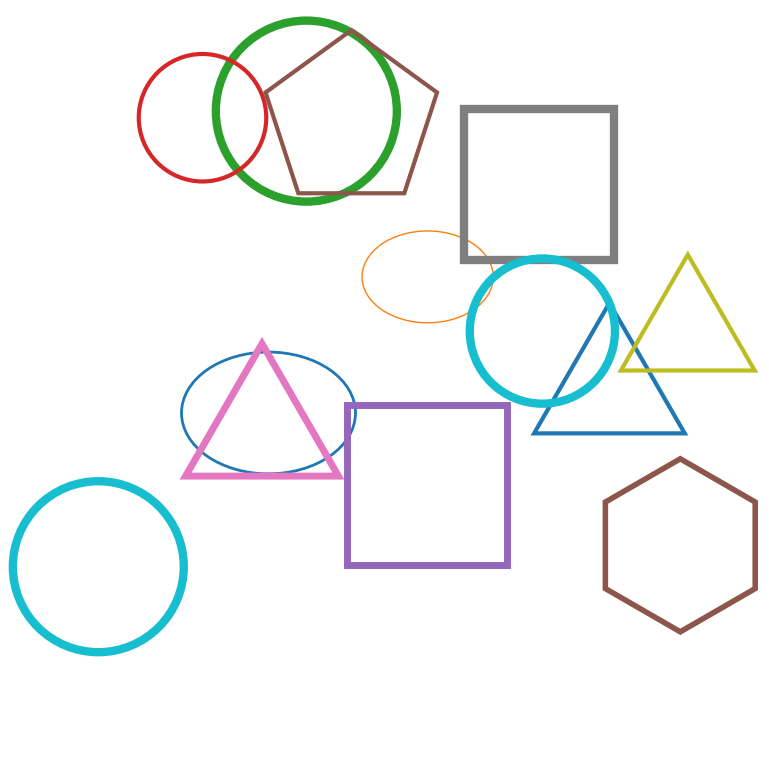[{"shape": "oval", "thickness": 1, "radius": 0.56, "center": [0.349, 0.464]}, {"shape": "triangle", "thickness": 1.5, "radius": 0.56, "center": [0.791, 0.494]}, {"shape": "oval", "thickness": 0.5, "radius": 0.43, "center": [0.555, 0.64]}, {"shape": "circle", "thickness": 3, "radius": 0.59, "center": [0.398, 0.856]}, {"shape": "circle", "thickness": 1.5, "radius": 0.41, "center": [0.263, 0.847]}, {"shape": "square", "thickness": 2.5, "radius": 0.52, "center": [0.555, 0.37]}, {"shape": "hexagon", "thickness": 2, "radius": 0.56, "center": [0.883, 0.292]}, {"shape": "pentagon", "thickness": 1.5, "radius": 0.59, "center": [0.456, 0.844]}, {"shape": "triangle", "thickness": 2.5, "radius": 0.57, "center": [0.34, 0.439]}, {"shape": "square", "thickness": 3, "radius": 0.49, "center": [0.7, 0.76]}, {"shape": "triangle", "thickness": 1.5, "radius": 0.5, "center": [0.893, 0.569]}, {"shape": "circle", "thickness": 3, "radius": 0.47, "center": [0.704, 0.57]}, {"shape": "circle", "thickness": 3, "radius": 0.56, "center": [0.128, 0.264]}]